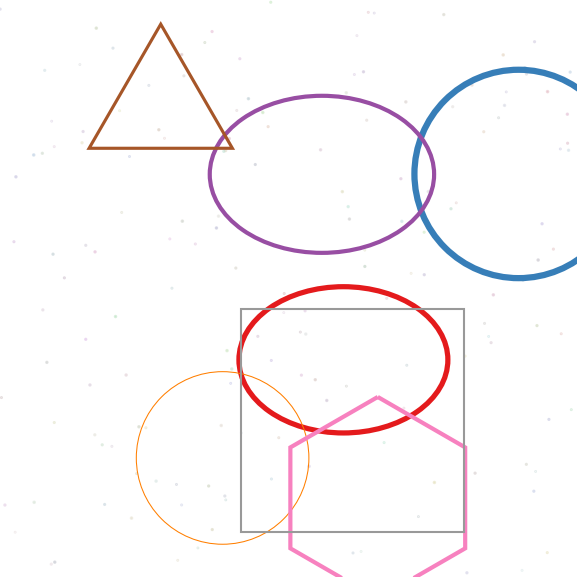[{"shape": "oval", "thickness": 2.5, "radius": 0.9, "center": [0.595, 0.376]}, {"shape": "circle", "thickness": 3, "radius": 0.9, "center": [0.898, 0.698]}, {"shape": "oval", "thickness": 2, "radius": 0.97, "center": [0.557, 0.697]}, {"shape": "circle", "thickness": 0.5, "radius": 0.75, "center": [0.385, 0.206]}, {"shape": "triangle", "thickness": 1.5, "radius": 0.72, "center": [0.278, 0.814]}, {"shape": "hexagon", "thickness": 2, "radius": 0.87, "center": [0.654, 0.137]}, {"shape": "square", "thickness": 1, "radius": 0.97, "center": [0.611, 0.271]}]